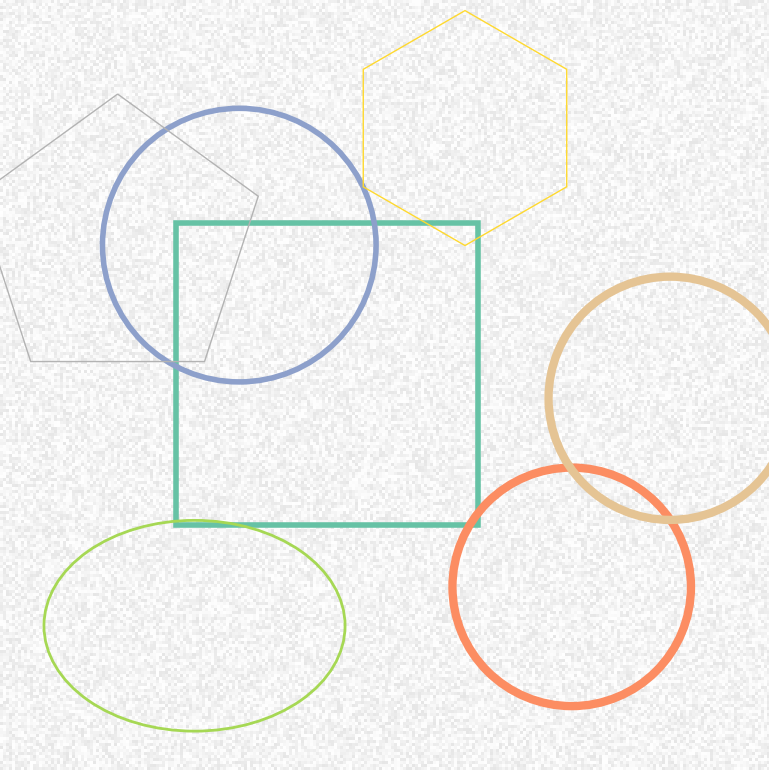[{"shape": "square", "thickness": 2, "radius": 0.98, "center": [0.424, 0.514]}, {"shape": "circle", "thickness": 3, "radius": 0.77, "center": [0.742, 0.238]}, {"shape": "circle", "thickness": 2, "radius": 0.89, "center": [0.311, 0.682]}, {"shape": "oval", "thickness": 1, "radius": 0.98, "center": [0.253, 0.187]}, {"shape": "hexagon", "thickness": 0.5, "radius": 0.76, "center": [0.604, 0.834]}, {"shape": "circle", "thickness": 3, "radius": 0.79, "center": [0.87, 0.483]}, {"shape": "pentagon", "thickness": 0.5, "radius": 0.96, "center": [0.153, 0.686]}]